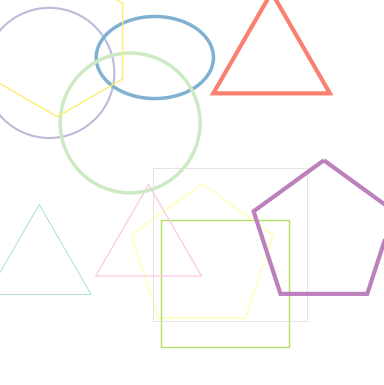[{"shape": "triangle", "thickness": 0.5, "radius": 0.78, "center": [0.102, 0.313]}, {"shape": "pentagon", "thickness": 1, "radius": 0.97, "center": [0.525, 0.33]}, {"shape": "circle", "thickness": 1.5, "radius": 0.85, "center": [0.128, 0.811]}, {"shape": "triangle", "thickness": 3, "radius": 0.87, "center": [0.705, 0.845]}, {"shape": "oval", "thickness": 2.5, "radius": 0.76, "center": [0.402, 0.851]}, {"shape": "square", "thickness": 1, "radius": 0.83, "center": [0.585, 0.263]}, {"shape": "triangle", "thickness": 1, "radius": 0.79, "center": [0.386, 0.362]}, {"shape": "square", "thickness": 0.5, "radius": 1.0, "center": [0.598, 0.365]}, {"shape": "pentagon", "thickness": 3, "radius": 0.96, "center": [0.841, 0.392]}, {"shape": "circle", "thickness": 2.5, "radius": 0.91, "center": [0.338, 0.681]}, {"shape": "hexagon", "thickness": 1, "radius": 0.98, "center": [0.149, 0.893]}]